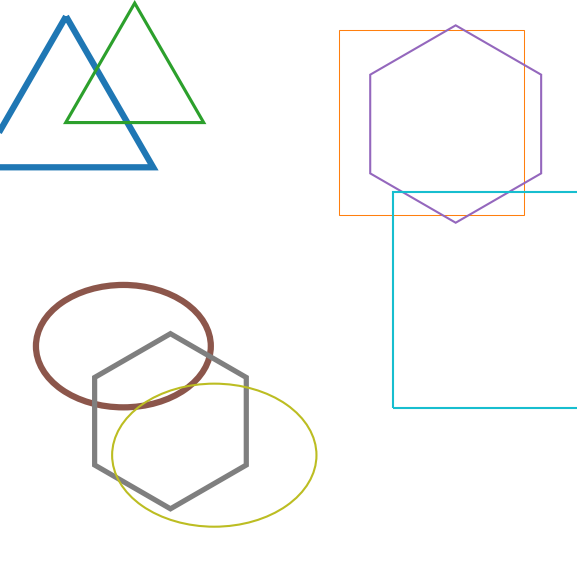[{"shape": "triangle", "thickness": 3, "radius": 0.87, "center": [0.114, 0.797]}, {"shape": "square", "thickness": 0.5, "radius": 0.8, "center": [0.748, 0.787]}, {"shape": "triangle", "thickness": 1.5, "radius": 0.69, "center": [0.233, 0.856]}, {"shape": "hexagon", "thickness": 1, "radius": 0.85, "center": [0.789, 0.784]}, {"shape": "oval", "thickness": 3, "radius": 0.76, "center": [0.214, 0.4]}, {"shape": "hexagon", "thickness": 2.5, "radius": 0.76, "center": [0.295, 0.27]}, {"shape": "oval", "thickness": 1, "radius": 0.88, "center": [0.371, 0.211]}, {"shape": "square", "thickness": 1, "radius": 0.93, "center": [0.868, 0.479]}]